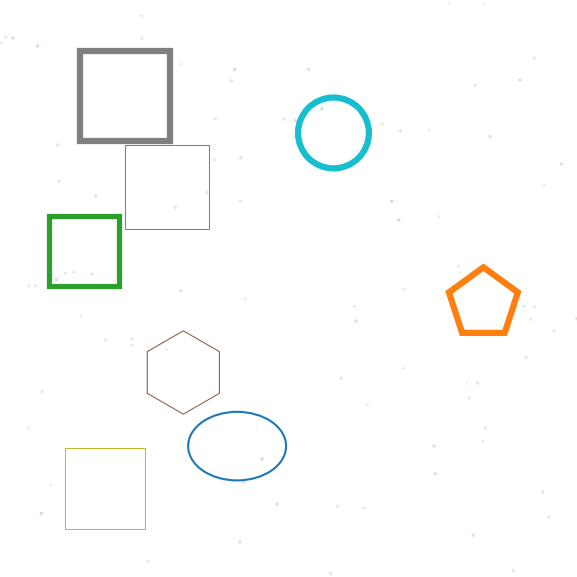[{"shape": "oval", "thickness": 1, "radius": 0.42, "center": [0.411, 0.227]}, {"shape": "pentagon", "thickness": 3, "radius": 0.31, "center": [0.837, 0.474]}, {"shape": "square", "thickness": 2.5, "radius": 0.3, "center": [0.146, 0.565]}, {"shape": "square", "thickness": 0.5, "radius": 0.36, "center": [0.289, 0.676]}, {"shape": "hexagon", "thickness": 0.5, "radius": 0.36, "center": [0.317, 0.354]}, {"shape": "square", "thickness": 3, "radius": 0.39, "center": [0.216, 0.833]}, {"shape": "square", "thickness": 0.5, "radius": 0.35, "center": [0.182, 0.153]}, {"shape": "circle", "thickness": 3, "radius": 0.31, "center": [0.577, 0.769]}]